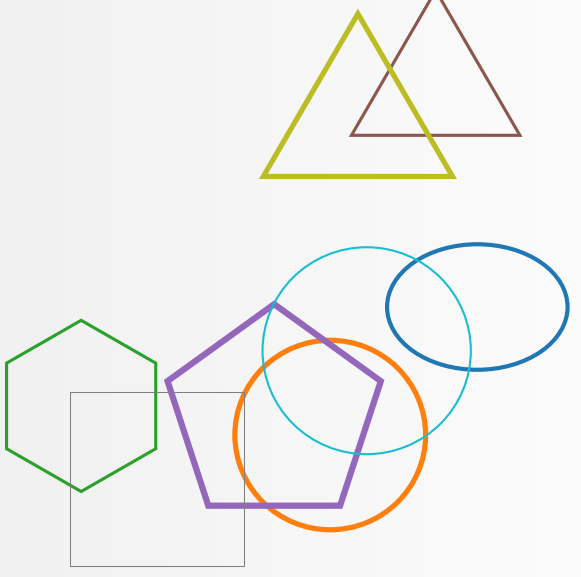[{"shape": "oval", "thickness": 2, "radius": 0.78, "center": [0.821, 0.468]}, {"shape": "circle", "thickness": 2.5, "radius": 0.82, "center": [0.568, 0.246]}, {"shape": "hexagon", "thickness": 1.5, "radius": 0.74, "center": [0.14, 0.296]}, {"shape": "pentagon", "thickness": 3, "radius": 0.96, "center": [0.472, 0.28]}, {"shape": "triangle", "thickness": 1.5, "radius": 0.84, "center": [0.75, 0.848]}, {"shape": "square", "thickness": 0.5, "radius": 0.75, "center": [0.27, 0.17]}, {"shape": "triangle", "thickness": 2.5, "radius": 0.94, "center": [0.616, 0.787]}, {"shape": "circle", "thickness": 1, "radius": 0.9, "center": [0.631, 0.392]}]